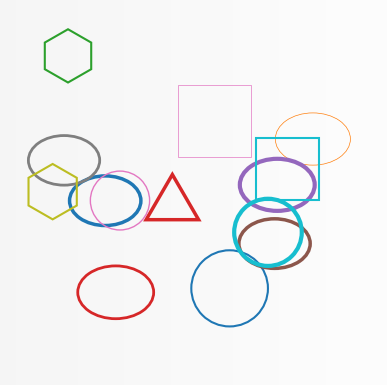[{"shape": "oval", "thickness": 2.5, "radius": 0.46, "center": [0.272, 0.479]}, {"shape": "circle", "thickness": 1.5, "radius": 0.49, "center": [0.593, 0.251]}, {"shape": "oval", "thickness": 0.5, "radius": 0.48, "center": [0.807, 0.639]}, {"shape": "hexagon", "thickness": 1.5, "radius": 0.35, "center": [0.175, 0.855]}, {"shape": "oval", "thickness": 2, "radius": 0.49, "center": [0.299, 0.241]}, {"shape": "triangle", "thickness": 2.5, "radius": 0.39, "center": [0.445, 0.468]}, {"shape": "oval", "thickness": 3, "radius": 0.48, "center": [0.716, 0.52]}, {"shape": "oval", "thickness": 2.5, "radius": 0.46, "center": [0.708, 0.367]}, {"shape": "square", "thickness": 0.5, "radius": 0.47, "center": [0.553, 0.685]}, {"shape": "circle", "thickness": 1, "radius": 0.38, "center": [0.31, 0.479]}, {"shape": "oval", "thickness": 2, "radius": 0.46, "center": [0.165, 0.584]}, {"shape": "hexagon", "thickness": 1.5, "radius": 0.36, "center": [0.136, 0.502]}, {"shape": "square", "thickness": 1.5, "radius": 0.4, "center": [0.742, 0.561]}, {"shape": "circle", "thickness": 3, "radius": 0.44, "center": [0.692, 0.397]}]